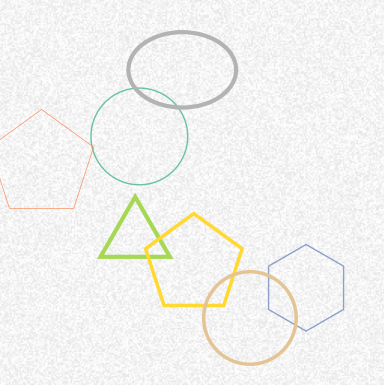[{"shape": "circle", "thickness": 1, "radius": 0.63, "center": [0.362, 0.646]}, {"shape": "pentagon", "thickness": 0.5, "radius": 0.71, "center": [0.108, 0.574]}, {"shape": "hexagon", "thickness": 1, "radius": 0.56, "center": [0.795, 0.252]}, {"shape": "triangle", "thickness": 3, "radius": 0.52, "center": [0.351, 0.385]}, {"shape": "pentagon", "thickness": 2.5, "radius": 0.66, "center": [0.504, 0.313]}, {"shape": "circle", "thickness": 2.5, "radius": 0.6, "center": [0.649, 0.174]}, {"shape": "oval", "thickness": 3, "radius": 0.7, "center": [0.473, 0.819]}]